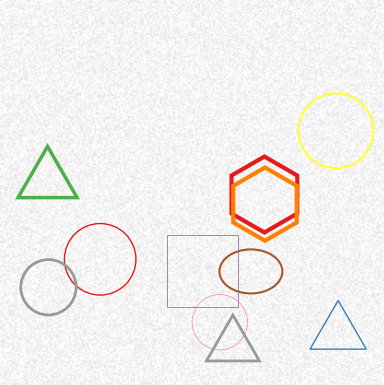[{"shape": "circle", "thickness": 1, "radius": 0.46, "center": [0.26, 0.326]}, {"shape": "hexagon", "thickness": 3, "radius": 0.49, "center": [0.687, 0.495]}, {"shape": "triangle", "thickness": 1, "radius": 0.42, "center": [0.878, 0.135]}, {"shape": "triangle", "thickness": 2.5, "radius": 0.44, "center": [0.124, 0.531]}, {"shape": "square", "thickness": 0.5, "radius": 0.46, "center": [0.526, 0.296]}, {"shape": "hexagon", "thickness": 3, "radius": 0.48, "center": [0.688, 0.47]}, {"shape": "circle", "thickness": 1.5, "radius": 0.49, "center": [0.873, 0.66]}, {"shape": "oval", "thickness": 1.5, "radius": 0.41, "center": [0.652, 0.295]}, {"shape": "circle", "thickness": 0.5, "radius": 0.36, "center": [0.571, 0.163]}, {"shape": "triangle", "thickness": 2, "radius": 0.4, "center": [0.605, 0.102]}, {"shape": "circle", "thickness": 2, "radius": 0.36, "center": [0.126, 0.254]}]